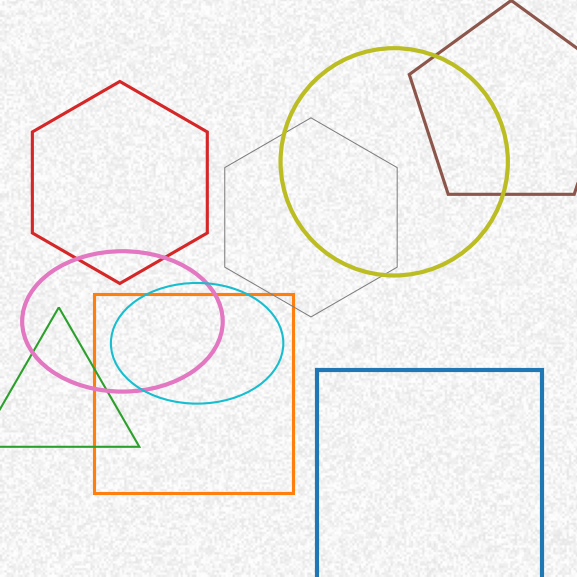[{"shape": "square", "thickness": 2, "radius": 0.98, "center": [0.743, 0.164]}, {"shape": "square", "thickness": 1.5, "radius": 0.86, "center": [0.334, 0.317]}, {"shape": "triangle", "thickness": 1, "radius": 0.81, "center": [0.102, 0.306]}, {"shape": "hexagon", "thickness": 1.5, "radius": 0.87, "center": [0.207, 0.683]}, {"shape": "pentagon", "thickness": 1.5, "radius": 0.93, "center": [0.885, 0.813]}, {"shape": "oval", "thickness": 2, "radius": 0.87, "center": [0.212, 0.443]}, {"shape": "hexagon", "thickness": 0.5, "radius": 0.86, "center": [0.538, 0.623]}, {"shape": "circle", "thickness": 2, "radius": 0.98, "center": [0.683, 0.719]}, {"shape": "oval", "thickness": 1, "radius": 0.75, "center": [0.341, 0.405]}]